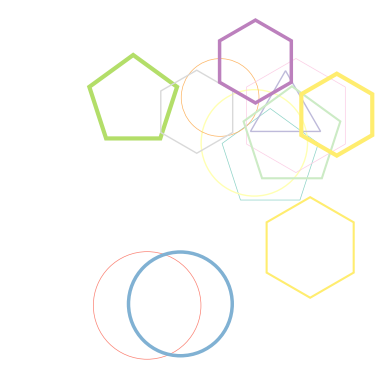[{"shape": "pentagon", "thickness": 0.5, "radius": 0.66, "center": [0.702, 0.587]}, {"shape": "circle", "thickness": 1, "radius": 0.69, "center": [0.661, 0.629]}, {"shape": "triangle", "thickness": 1, "radius": 0.53, "center": [0.742, 0.711]}, {"shape": "circle", "thickness": 0.5, "radius": 0.7, "center": [0.382, 0.207]}, {"shape": "circle", "thickness": 2.5, "radius": 0.67, "center": [0.469, 0.211]}, {"shape": "circle", "thickness": 0.5, "radius": 0.5, "center": [0.572, 0.747]}, {"shape": "pentagon", "thickness": 3, "radius": 0.6, "center": [0.346, 0.737]}, {"shape": "hexagon", "thickness": 0.5, "radius": 0.74, "center": [0.769, 0.7]}, {"shape": "hexagon", "thickness": 1, "radius": 0.54, "center": [0.511, 0.71]}, {"shape": "hexagon", "thickness": 2.5, "radius": 0.54, "center": [0.663, 0.84]}, {"shape": "pentagon", "thickness": 1.5, "radius": 0.66, "center": [0.758, 0.644]}, {"shape": "hexagon", "thickness": 1.5, "radius": 0.65, "center": [0.806, 0.357]}, {"shape": "hexagon", "thickness": 3, "radius": 0.53, "center": [0.875, 0.702]}]